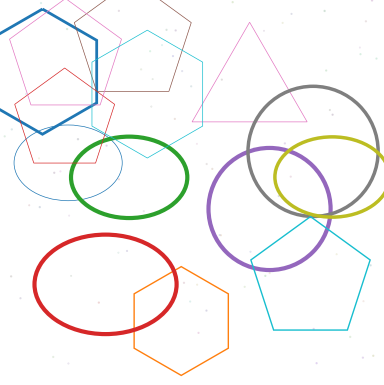[{"shape": "hexagon", "thickness": 2, "radius": 0.81, "center": [0.11, 0.814]}, {"shape": "oval", "thickness": 0.5, "radius": 0.7, "center": [0.177, 0.577]}, {"shape": "hexagon", "thickness": 1, "radius": 0.71, "center": [0.471, 0.166]}, {"shape": "oval", "thickness": 3, "radius": 0.76, "center": [0.336, 0.539]}, {"shape": "oval", "thickness": 3, "radius": 0.92, "center": [0.274, 0.261]}, {"shape": "pentagon", "thickness": 0.5, "radius": 0.68, "center": [0.168, 0.687]}, {"shape": "circle", "thickness": 3, "radius": 0.79, "center": [0.7, 0.457]}, {"shape": "pentagon", "thickness": 0.5, "radius": 0.8, "center": [0.345, 0.892]}, {"shape": "triangle", "thickness": 0.5, "radius": 0.86, "center": [0.648, 0.77]}, {"shape": "pentagon", "thickness": 0.5, "radius": 0.76, "center": [0.17, 0.851]}, {"shape": "circle", "thickness": 2.5, "radius": 0.85, "center": [0.813, 0.607]}, {"shape": "oval", "thickness": 2.5, "radius": 0.74, "center": [0.863, 0.54]}, {"shape": "pentagon", "thickness": 1, "radius": 0.81, "center": [0.807, 0.274]}, {"shape": "hexagon", "thickness": 0.5, "radius": 0.83, "center": [0.383, 0.756]}]